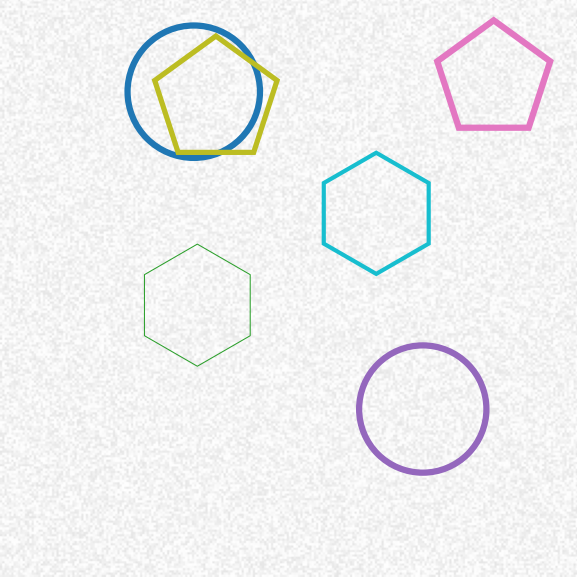[{"shape": "circle", "thickness": 3, "radius": 0.57, "center": [0.336, 0.84]}, {"shape": "hexagon", "thickness": 0.5, "radius": 0.53, "center": [0.342, 0.471]}, {"shape": "circle", "thickness": 3, "radius": 0.55, "center": [0.732, 0.291]}, {"shape": "pentagon", "thickness": 3, "radius": 0.51, "center": [0.855, 0.861]}, {"shape": "pentagon", "thickness": 2.5, "radius": 0.56, "center": [0.374, 0.825]}, {"shape": "hexagon", "thickness": 2, "radius": 0.52, "center": [0.651, 0.63]}]